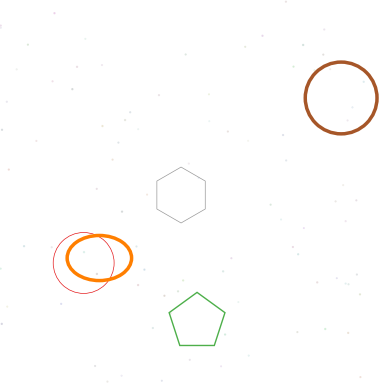[{"shape": "circle", "thickness": 0.5, "radius": 0.4, "center": [0.217, 0.317]}, {"shape": "pentagon", "thickness": 1, "radius": 0.38, "center": [0.512, 0.164]}, {"shape": "oval", "thickness": 2.5, "radius": 0.42, "center": [0.258, 0.33]}, {"shape": "circle", "thickness": 2.5, "radius": 0.47, "center": [0.886, 0.746]}, {"shape": "hexagon", "thickness": 0.5, "radius": 0.36, "center": [0.47, 0.493]}]